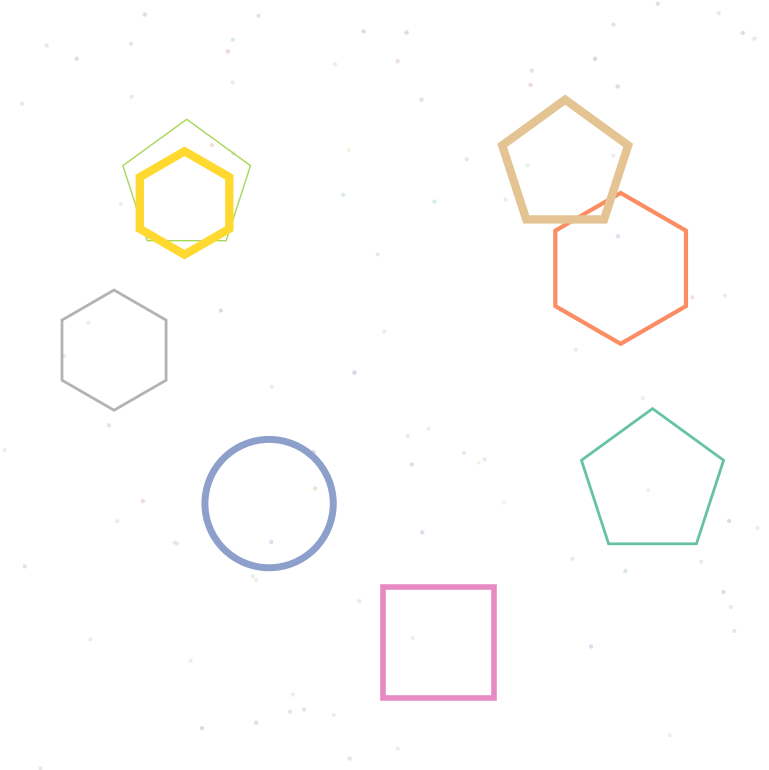[{"shape": "pentagon", "thickness": 1, "radius": 0.49, "center": [0.847, 0.372]}, {"shape": "hexagon", "thickness": 1.5, "radius": 0.49, "center": [0.806, 0.651]}, {"shape": "circle", "thickness": 2.5, "radius": 0.42, "center": [0.349, 0.346]}, {"shape": "square", "thickness": 2, "radius": 0.36, "center": [0.569, 0.166]}, {"shape": "pentagon", "thickness": 0.5, "radius": 0.44, "center": [0.242, 0.758]}, {"shape": "hexagon", "thickness": 3, "radius": 0.34, "center": [0.24, 0.736]}, {"shape": "pentagon", "thickness": 3, "radius": 0.43, "center": [0.734, 0.785]}, {"shape": "hexagon", "thickness": 1, "radius": 0.39, "center": [0.148, 0.545]}]